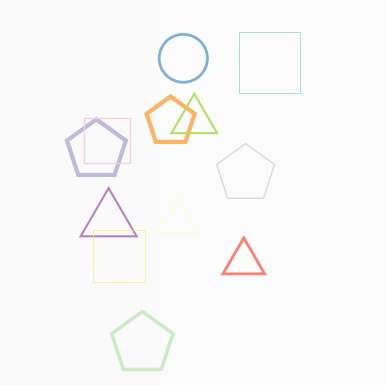[{"shape": "square", "thickness": 0.5, "radius": 0.39, "center": [0.696, 0.838]}, {"shape": "triangle", "thickness": 0.5, "radius": 0.31, "center": [0.458, 0.425]}, {"shape": "pentagon", "thickness": 3, "radius": 0.4, "center": [0.249, 0.61]}, {"shape": "triangle", "thickness": 2, "radius": 0.31, "center": [0.629, 0.32]}, {"shape": "circle", "thickness": 2, "radius": 0.31, "center": [0.473, 0.849]}, {"shape": "pentagon", "thickness": 3, "radius": 0.33, "center": [0.44, 0.684]}, {"shape": "triangle", "thickness": 1.5, "radius": 0.34, "center": [0.501, 0.688]}, {"shape": "square", "thickness": 1, "radius": 0.3, "center": [0.277, 0.635]}, {"shape": "pentagon", "thickness": 1, "radius": 0.39, "center": [0.634, 0.549]}, {"shape": "triangle", "thickness": 1.5, "radius": 0.42, "center": [0.28, 0.428]}, {"shape": "pentagon", "thickness": 2.5, "radius": 0.42, "center": [0.367, 0.108]}, {"shape": "square", "thickness": 0.5, "radius": 0.33, "center": [0.306, 0.335]}]